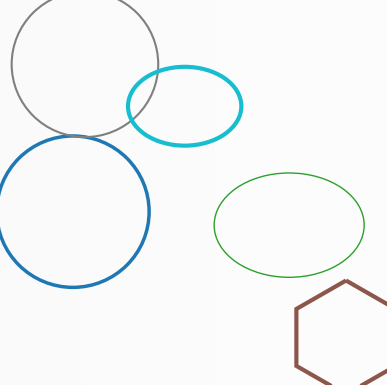[{"shape": "circle", "thickness": 2.5, "radius": 0.98, "center": [0.188, 0.45]}, {"shape": "oval", "thickness": 1, "radius": 0.97, "center": [0.746, 0.415]}, {"shape": "hexagon", "thickness": 3, "radius": 0.74, "center": [0.893, 0.124]}, {"shape": "circle", "thickness": 1.5, "radius": 0.95, "center": [0.219, 0.833]}, {"shape": "oval", "thickness": 3, "radius": 0.73, "center": [0.477, 0.724]}]